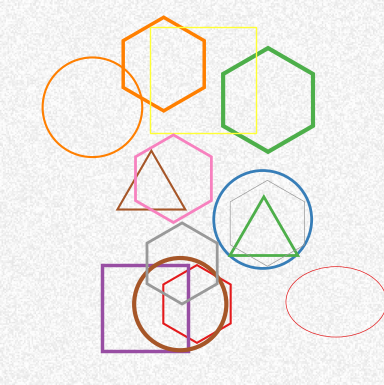[{"shape": "hexagon", "thickness": 1.5, "radius": 0.51, "center": [0.512, 0.21]}, {"shape": "oval", "thickness": 0.5, "radius": 0.65, "center": [0.873, 0.216]}, {"shape": "circle", "thickness": 2, "radius": 0.64, "center": [0.682, 0.43]}, {"shape": "hexagon", "thickness": 3, "radius": 0.67, "center": [0.696, 0.74]}, {"shape": "triangle", "thickness": 2, "radius": 0.51, "center": [0.685, 0.387]}, {"shape": "square", "thickness": 2.5, "radius": 0.56, "center": [0.376, 0.201]}, {"shape": "circle", "thickness": 1.5, "radius": 0.65, "center": [0.24, 0.721]}, {"shape": "hexagon", "thickness": 2.5, "radius": 0.61, "center": [0.425, 0.834]}, {"shape": "square", "thickness": 1, "radius": 0.69, "center": [0.527, 0.792]}, {"shape": "triangle", "thickness": 1.5, "radius": 0.51, "center": [0.393, 0.507]}, {"shape": "circle", "thickness": 3, "radius": 0.6, "center": [0.468, 0.21]}, {"shape": "hexagon", "thickness": 2, "radius": 0.57, "center": [0.451, 0.536]}, {"shape": "hexagon", "thickness": 2, "radius": 0.53, "center": [0.473, 0.316]}, {"shape": "hexagon", "thickness": 0.5, "radius": 0.56, "center": [0.695, 0.42]}]